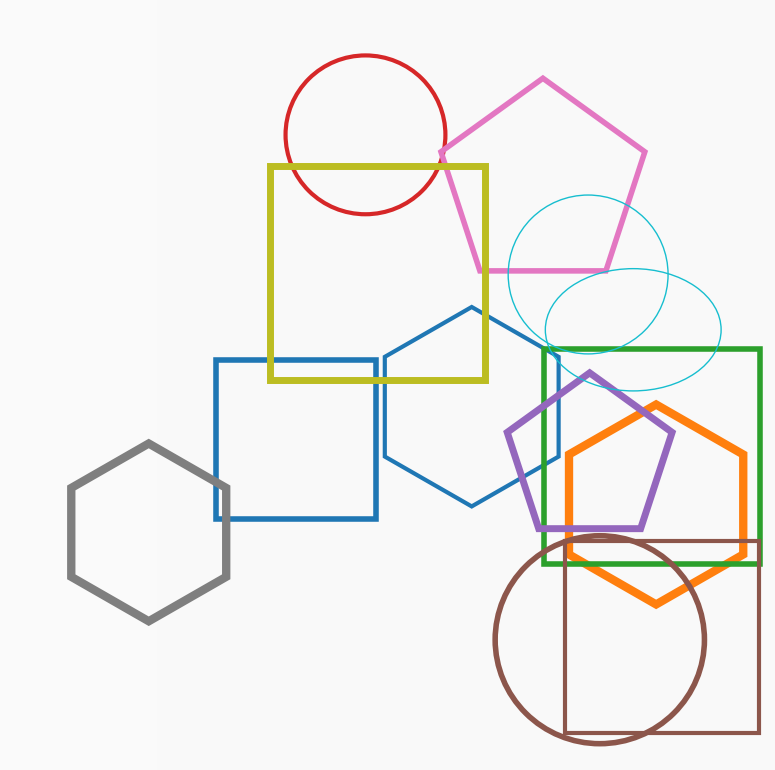[{"shape": "square", "thickness": 2, "radius": 0.52, "center": [0.382, 0.429]}, {"shape": "hexagon", "thickness": 1.5, "radius": 0.65, "center": [0.609, 0.472]}, {"shape": "hexagon", "thickness": 3, "radius": 0.65, "center": [0.847, 0.345]}, {"shape": "square", "thickness": 2, "radius": 0.7, "center": [0.841, 0.407]}, {"shape": "circle", "thickness": 1.5, "radius": 0.52, "center": [0.472, 0.825]}, {"shape": "pentagon", "thickness": 2.5, "radius": 0.56, "center": [0.761, 0.404]}, {"shape": "circle", "thickness": 2, "radius": 0.68, "center": [0.774, 0.169]}, {"shape": "square", "thickness": 1.5, "radius": 0.62, "center": [0.854, 0.173]}, {"shape": "pentagon", "thickness": 2, "radius": 0.69, "center": [0.701, 0.76]}, {"shape": "hexagon", "thickness": 3, "radius": 0.58, "center": [0.192, 0.309]}, {"shape": "square", "thickness": 2.5, "radius": 0.69, "center": [0.487, 0.646]}, {"shape": "oval", "thickness": 0.5, "radius": 0.57, "center": [0.817, 0.572]}, {"shape": "circle", "thickness": 0.5, "radius": 0.52, "center": [0.759, 0.644]}]